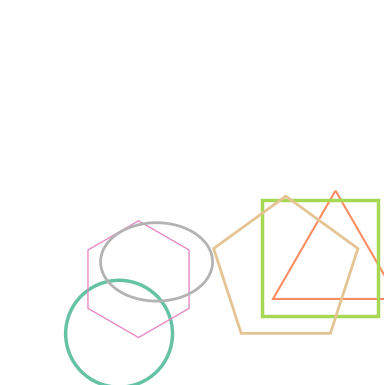[{"shape": "circle", "thickness": 2.5, "radius": 0.69, "center": [0.309, 0.133]}, {"shape": "triangle", "thickness": 1.5, "radius": 0.94, "center": [0.872, 0.317]}, {"shape": "hexagon", "thickness": 1, "radius": 0.76, "center": [0.36, 0.275]}, {"shape": "square", "thickness": 2.5, "radius": 0.75, "center": [0.831, 0.331]}, {"shape": "pentagon", "thickness": 2, "radius": 0.99, "center": [0.742, 0.294]}, {"shape": "oval", "thickness": 2, "radius": 0.73, "center": [0.407, 0.32]}]